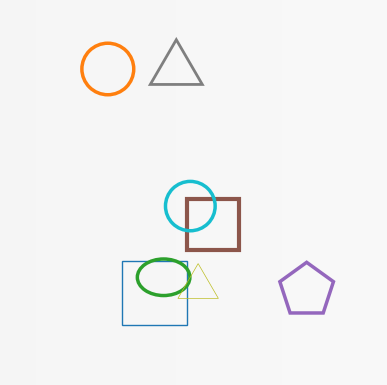[{"shape": "square", "thickness": 1, "radius": 0.42, "center": [0.398, 0.24]}, {"shape": "circle", "thickness": 2.5, "radius": 0.33, "center": [0.278, 0.821]}, {"shape": "oval", "thickness": 2.5, "radius": 0.34, "center": [0.422, 0.28]}, {"shape": "pentagon", "thickness": 2.5, "radius": 0.36, "center": [0.791, 0.246]}, {"shape": "square", "thickness": 3, "radius": 0.33, "center": [0.549, 0.416]}, {"shape": "triangle", "thickness": 2, "radius": 0.39, "center": [0.455, 0.819]}, {"shape": "triangle", "thickness": 0.5, "radius": 0.3, "center": [0.511, 0.255]}, {"shape": "circle", "thickness": 2.5, "radius": 0.32, "center": [0.491, 0.465]}]